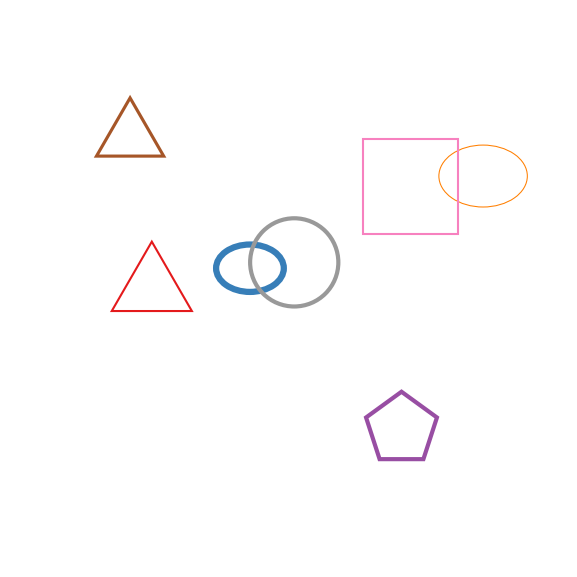[{"shape": "triangle", "thickness": 1, "radius": 0.4, "center": [0.263, 0.501]}, {"shape": "oval", "thickness": 3, "radius": 0.29, "center": [0.433, 0.535]}, {"shape": "pentagon", "thickness": 2, "radius": 0.32, "center": [0.695, 0.256]}, {"shape": "oval", "thickness": 0.5, "radius": 0.38, "center": [0.837, 0.694]}, {"shape": "triangle", "thickness": 1.5, "radius": 0.34, "center": [0.225, 0.762]}, {"shape": "square", "thickness": 1, "radius": 0.41, "center": [0.711, 0.676]}, {"shape": "circle", "thickness": 2, "radius": 0.38, "center": [0.51, 0.545]}]